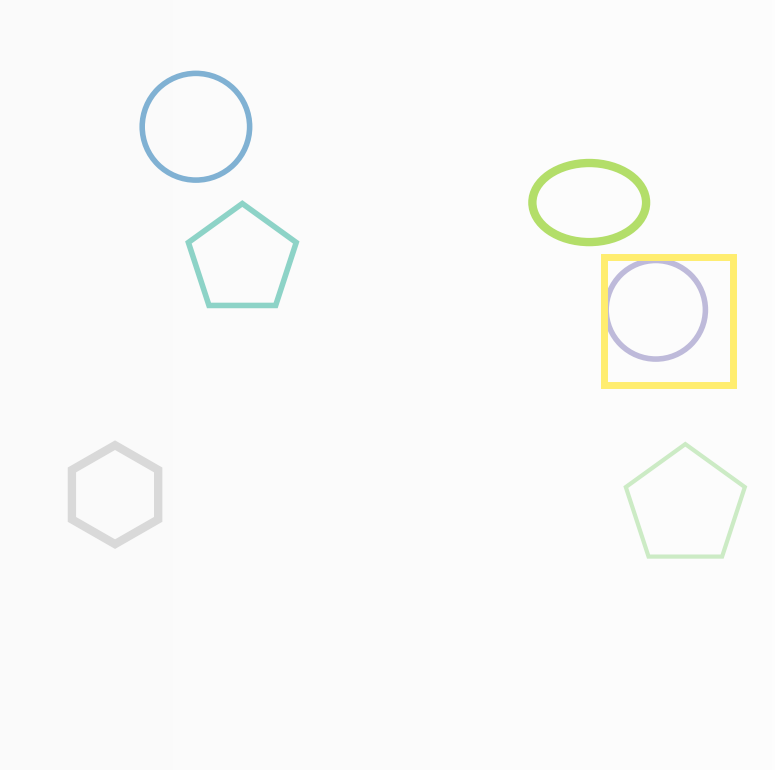[{"shape": "pentagon", "thickness": 2, "radius": 0.37, "center": [0.313, 0.662]}, {"shape": "circle", "thickness": 2, "radius": 0.32, "center": [0.846, 0.598]}, {"shape": "circle", "thickness": 2, "radius": 0.35, "center": [0.253, 0.835]}, {"shape": "oval", "thickness": 3, "radius": 0.37, "center": [0.76, 0.737]}, {"shape": "hexagon", "thickness": 3, "radius": 0.32, "center": [0.148, 0.358]}, {"shape": "pentagon", "thickness": 1.5, "radius": 0.4, "center": [0.884, 0.342]}, {"shape": "square", "thickness": 2.5, "radius": 0.42, "center": [0.863, 0.583]}]